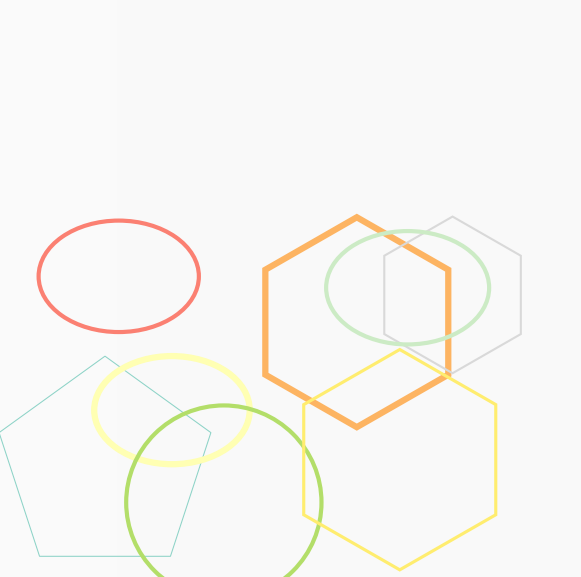[{"shape": "pentagon", "thickness": 0.5, "radius": 0.96, "center": [0.181, 0.191]}, {"shape": "oval", "thickness": 3, "radius": 0.67, "center": [0.296, 0.289]}, {"shape": "oval", "thickness": 2, "radius": 0.69, "center": [0.204, 0.521]}, {"shape": "hexagon", "thickness": 3, "radius": 0.91, "center": [0.614, 0.441]}, {"shape": "circle", "thickness": 2, "radius": 0.84, "center": [0.385, 0.129]}, {"shape": "hexagon", "thickness": 1, "radius": 0.68, "center": [0.779, 0.488]}, {"shape": "oval", "thickness": 2, "radius": 0.7, "center": [0.701, 0.501]}, {"shape": "hexagon", "thickness": 1.5, "radius": 0.95, "center": [0.688, 0.203]}]